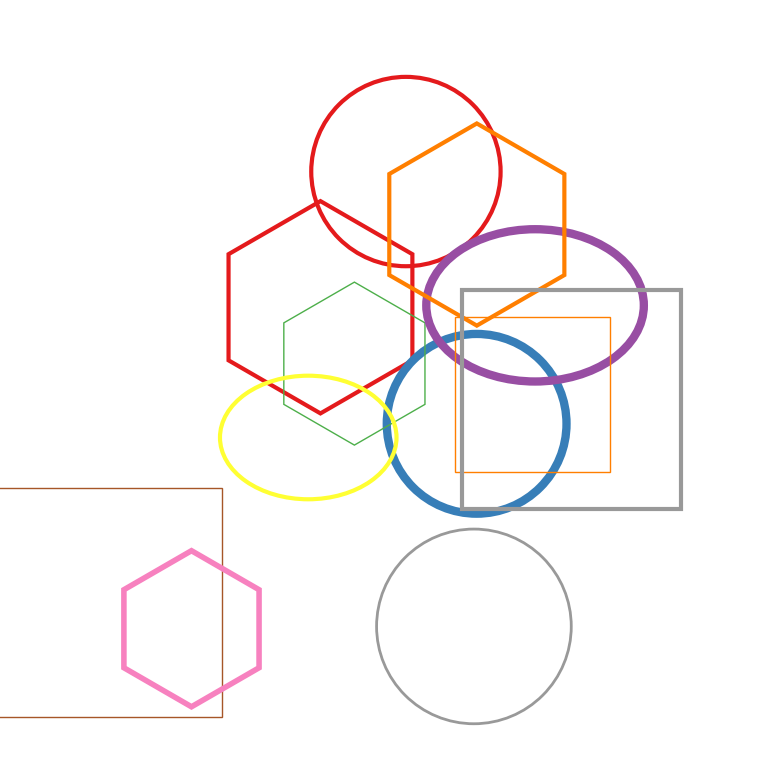[{"shape": "circle", "thickness": 1.5, "radius": 0.61, "center": [0.527, 0.777]}, {"shape": "hexagon", "thickness": 1.5, "radius": 0.69, "center": [0.416, 0.601]}, {"shape": "circle", "thickness": 3, "radius": 0.58, "center": [0.619, 0.45]}, {"shape": "hexagon", "thickness": 0.5, "radius": 0.53, "center": [0.46, 0.528]}, {"shape": "oval", "thickness": 3, "radius": 0.71, "center": [0.695, 0.603]}, {"shape": "square", "thickness": 0.5, "radius": 0.5, "center": [0.692, 0.487]}, {"shape": "hexagon", "thickness": 1.5, "radius": 0.66, "center": [0.619, 0.708]}, {"shape": "oval", "thickness": 1.5, "radius": 0.57, "center": [0.4, 0.432]}, {"shape": "square", "thickness": 0.5, "radius": 0.74, "center": [0.14, 0.217]}, {"shape": "hexagon", "thickness": 2, "radius": 0.51, "center": [0.249, 0.183]}, {"shape": "circle", "thickness": 1, "radius": 0.63, "center": [0.615, 0.186]}, {"shape": "square", "thickness": 1.5, "radius": 0.71, "center": [0.743, 0.481]}]